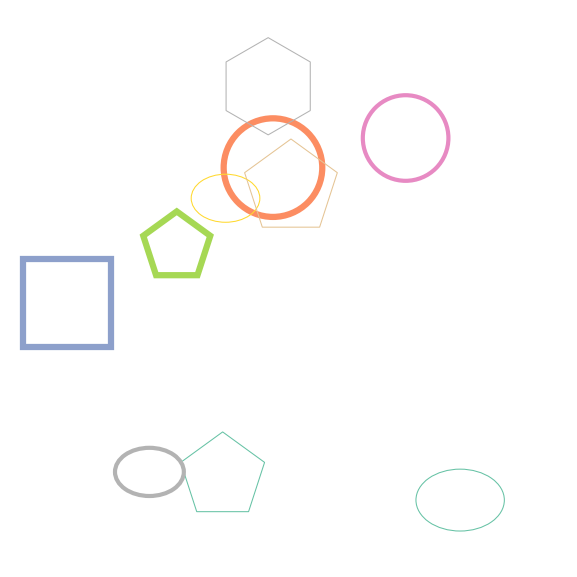[{"shape": "oval", "thickness": 0.5, "radius": 0.38, "center": [0.797, 0.133]}, {"shape": "pentagon", "thickness": 0.5, "radius": 0.38, "center": [0.386, 0.175]}, {"shape": "circle", "thickness": 3, "radius": 0.43, "center": [0.473, 0.709]}, {"shape": "square", "thickness": 3, "radius": 0.38, "center": [0.115, 0.475]}, {"shape": "circle", "thickness": 2, "radius": 0.37, "center": [0.702, 0.76]}, {"shape": "pentagon", "thickness": 3, "radius": 0.31, "center": [0.306, 0.572]}, {"shape": "oval", "thickness": 0.5, "radius": 0.3, "center": [0.391, 0.656]}, {"shape": "pentagon", "thickness": 0.5, "radius": 0.42, "center": [0.504, 0.674]}, {"shape": "hexagon", "thickness": 0.5, "radius": 0.42, "center": [0.464, 0.85]}, {"shape": "oval", "thickness": 2, "radius": 0.3, "center": [0.259, 0.182]}]